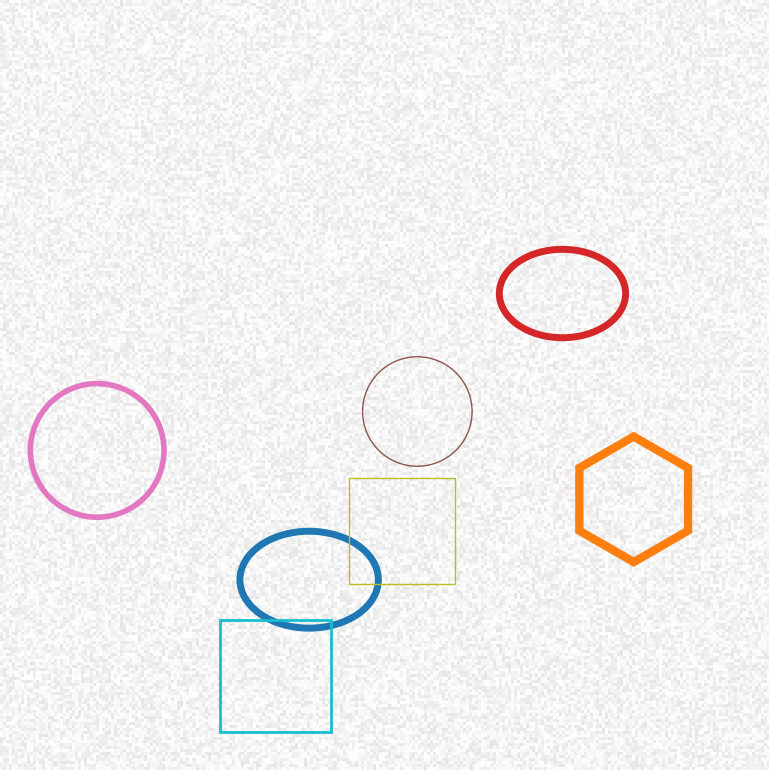[{"shape": "oval", "thickness": 2.5, "radius": 0.45, "center": [0.401, 0.247]}, {"shape": "hexagon", "thickness": 3, "radius": 0.41, "center": [0.823, 0.352]}, {"shape": "oval", "thickness": 2.5, "radius": 0.41, "center": [0.73, 0.619]}, {"shape": "circle", "thickness": 0.5, "radius": 0.36, "center": [0.542, 0.466]}, {"shape": "circle", "thickness": 2, "radius": 0.43, "center": [0.126, 0.415]}, {"shape": "square", "thickness": 0.5, "radius": 0.35, "center": [0.522, 0.31]}, {"shape": "square", "thickness": 1, "radius": 0.36, "center": [0.357, 0.122]}]